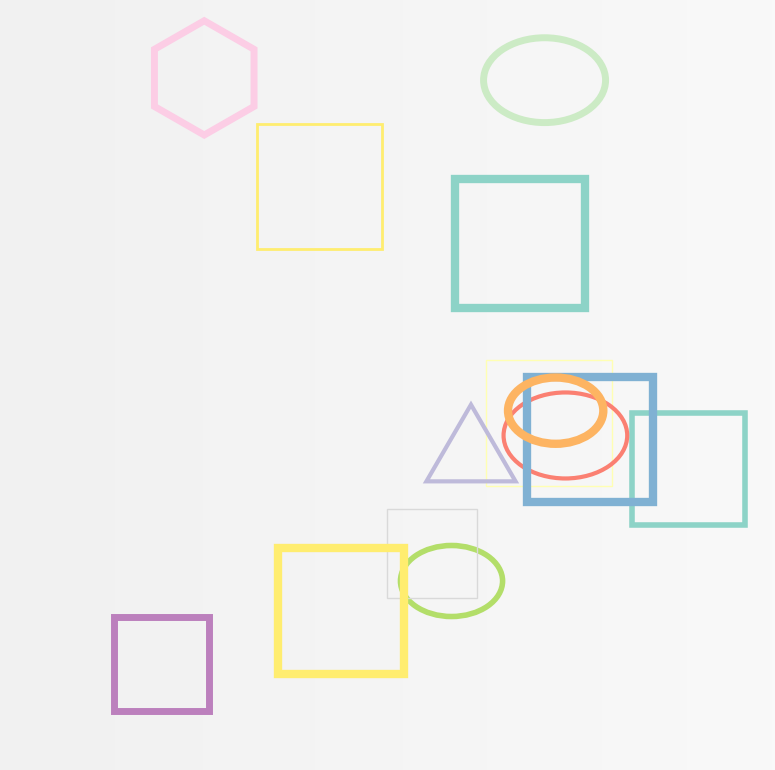[{"shape": "square", "thickness": 2, "radius": 0.36, "center": [0.888, 0.391]}, {"shape": "square", "thickness": 3, "radius": 0.42, "center": [0.671, 0.684]}, {"shape": "square", "thickness": 0.5, "radius": 0.41, "center": [0.709, 0.451]}, {"shape": "triangle", "thickness": 1.5, "radius": 0.33, "center": [0.608, 0.408]}, {"shape": "oval", "thickness": 1.5, "radius": 0.4, "center": [0.73, 0.434]}, {"shape": "square", "thickness": 3, "radius": 0.41, "center": [0.762, 0.43]}, {"shape": "oval", "thickness": 3, "radius": 0.31, "center": [0.717, 0.467]}, {"shape": "oval", "thickness": 2, "radius": 0.33, "center": [0.583, 0.245]}, {"shape": "hexagon", "thickness": 2.5, "radius": 0.37, "center": [0.264, 0.899]}, {"shape": "square", "thickness": 0.5, "radius": 0.29, "center": [0.557, 0.281]}, {"shape": "square", "thickness": 2.5, "radius": 0.31, "center": [0.208, 0.137]}, {"shape": "oval", "thickness": 2.5, "radius": 0.39, "center": [0.703, 0.896]}, {"shape": "square", "thickness": 1, "radius": 0.4, "center": [0.412, 0.757]}, {"shape": "square", "thickness": 3, "radius": 0.41, "center": [0.44, 0.206]}]